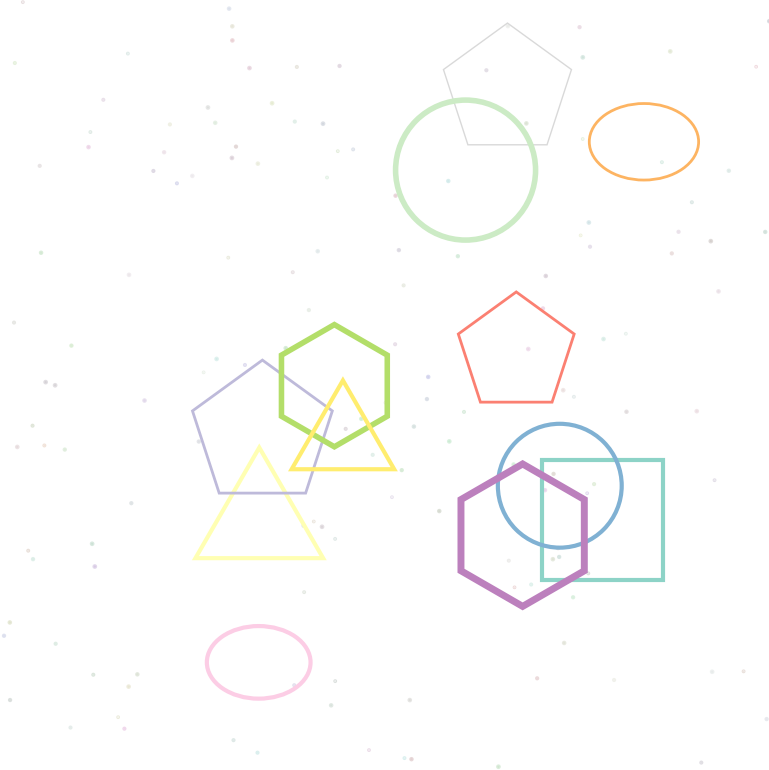[{"shape": "square", "thickness": 1.5, "radius": 0.39, "center": [0.782, 0.325]}, {"shape": "triangle", "thickness": 1.5, "radius": 0.48, "center": [0.337, 0.323]}, {"shape": "pentagon", "thickness": 1, "radius": 0.48, "center": [0.341, 0.437]}, {"shape": "pentagon", "thickness": 1, "radius": 0.4, "center": [0.67, 0.542]}, {"shape": "circle", "thickness": 1.5, "radius": 0.4, "center": [0.727, 0.369]}, {"shape": "oval", "thickness": 1, "radius": 0.35, "center": [0.836, 0.816]}, {"shape": "hexagon", "thickness": 2, "radius": 0.4, "center": [0.434, 0.499]}, {"shape": "oval", "thickness": 1.5, "radius": 0.34, "center": [0.336, 0.14]}, {"shape": "pentagon", "thickness": 0.5, "radius": 0.44, "center": [0.659, 0.883]}, {"shape": "hexagon", "thickness": 2.5, "radius": 0.46, "center": [0.679, 0.305]}, {"shape": "circle", "thickness": 2, "radius": 0.45, "center": [0.605, 0.779]}, {"shape": "triangle", "thickness": 1.5, "radius": 0.38, "center": [0.445, 0.429]}]